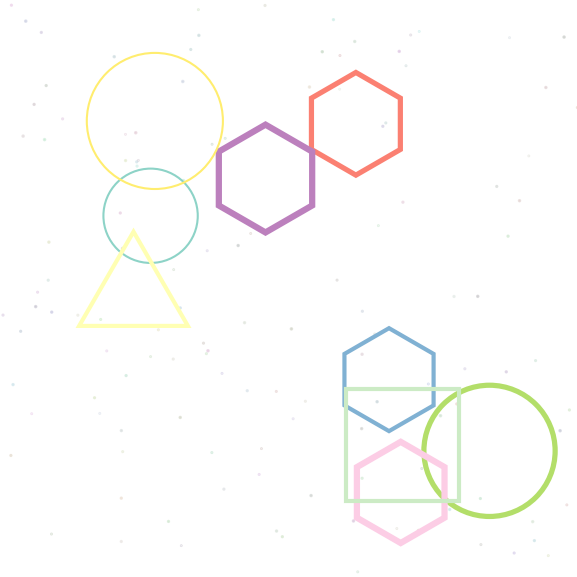[{"shape": "circle", "thickness": 1, "radius": 0.41, "center": [0.261, 0.625]}, {"shape": "triangle", "thickness": 2, "radius": 0.54, "center": [0.231, 0.489]}, {"shape": "hexagon", "thickness": 2.5, "radius": 0.44, "center": [0.616, 0.785]}, {"shape": "hexagon", "thickness": 2, "radius": 0.45, "center": [0.674, 0.342]}, {"shape": "circle", "thickness": 2.5, "radius": 0.57, "center": [0.848, 0.218]}, {"shape": "hexagon", "thickness": 3, "radius": 0.44, "center": [0.694, 0.146]}, {"shape": "hexagon", "thickness": 3, "radius": 0.47, "center": [0.46, 0.69]}, {"shape": "square", "thickness": 2, "radius": 0.49, "center": [0.697, 0.229]}, {"shape": "circle", "thickness": 1, "radius": 0.59, "center": [0.268, 0.79]}]